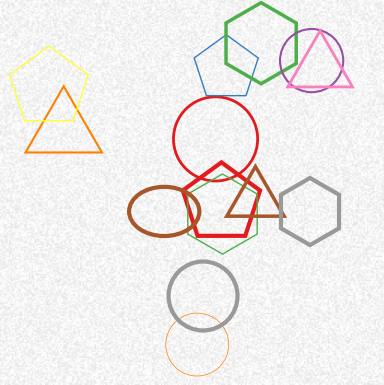[{"shape": "pentagon", "thickness": 3, "radius": 0.53, "center": [0.575, 0.473]}, {"shape": "circle", "thickness": 2, "radius": 0.55, "center": [0.56, 0.639]}, {"shape": "pentagon", "thickness": 1, "radius": 0.44, "center": [0.588, 0.822]}, {"shape": "hexagon", "thickness": 2.5, "radius": 0.53, "center": [0.678, 0.888]}, {"shape": "hexagon", "thickness": 1, "radius": 0.52, "center": [0.578, 0.444]}, {"shape": "circle", "thickness": 1.5, "radius": 0.41, "center": [0.809, 0.843]}, {"shape": "circle", "thickness": 0.5, "radius": 0.41, "center": [0.512, 0.105]}, {"shape": "triangle", "thickness": 1.5, "radius": 0.57, "center": [0.166, 0.661]}, {"shape": "pentagon", "thickness": 1, "radius": 0.54, "center": [0.127, 0.773]}, {"shape": "oval", "thickness": 3, "radius": 0.46, "center": [0.427, 0.451]}, {"shape": "triangle", "thickness": 2.5, "radius": 0.43, "center": [0.663, 0.481]}, {"shape": "triangle", "thickness": 2, "radius": 0.49, "center": [0.831, 0.823]}, {"shape": "hexagon", "thickness": 3, "radius": 0.44, "center": [0.805, 0.451]}, {"shape": "circle", "thickness": 3, "radius": 0.45, "center": [0.527, 0.231]}]